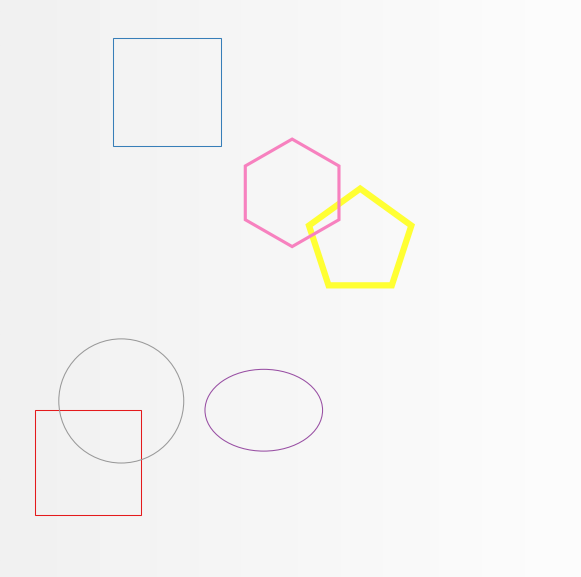[{"shape": "square", "thickness": 0.5, "radius": 0.46, "center": [0.152, 0.198]}, {"shape": "square", "thickness": 0.5, "radius": 0.47, "center": [0.287, 0.839]}, {"shape": "oval", "thickness": 0.5, "radius": 0.51, "center": [0.454, 0.289]}, {"shape": "pentagon", "thickness": 3, "radius": 0.46, "center": [0.62, 0.58]}, {"shape": "hexagon", "thickness": 1.5, "radius": 0.47, "center": [0.503, 0.665]}, {"shape": "circle", "thickness": 0.5, "radius": 0.54, "center": [0.209, 0.305]}]